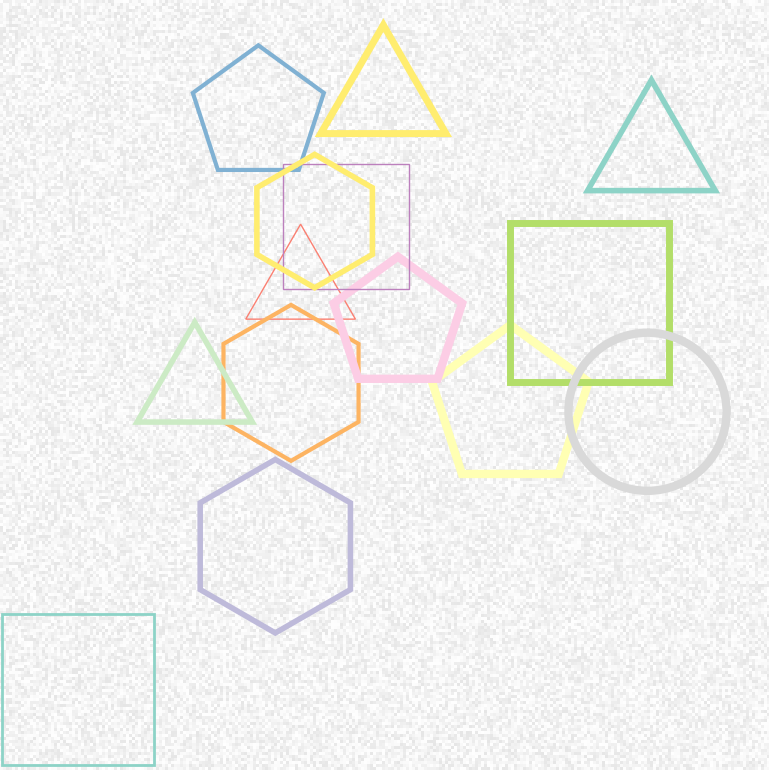[{"shape": "square", "thickness": 1, "radius": 0.49, "center": [0.102, 0.105]}, {"shape": "triangle", "thickness": 2, "radius": 0.48, "center": [0.846, 0.8]}, {"shape": "pentagon", "thickness": 3, "radius": 0.53, "center": [0.663, 0.471]}, {"shape": "hexagon", "thickness": 2, "radius": 0.56, "center": [0.358, 0.291]}, {"shape": "triangle", "thickness": 0.5, "radius": 0.41, "center": [0.39, 0.627]}, {"shape": "pentagon", "thickness": 1.5, "radius": 0.45, "center": [0.336, 0.852]}, {"shape": "hexagon", "thickness": 1.5, "radius": 0.51, "center": [0.378, 0.503]}, {"shape": "square", "thickness": 2.5, "radius": 0.52, "center": [0.765, 0.607]}, {"shape": "pentagon", "thickness": 3, "radius": 0.44, "center": [0.517, 0.579]}, {"shape": "circle", "thickness": 3, "radius": 0.51, "center": [0.841, 0.465]}, {"shape": "square", "thickness": 0.5, "radius": 0.41, "center": [0.449, 0.706]}, {"shape": "triangle", "thickness": 2, "radius": 0.43, "center": [0.253, 0.495]}, {"shape": "triangle", "thickness": 2.5, "radius": 0.47, "center": [0.498, 0.874]}, {"shape": "hexagon", "thickness": 2, "radius": 0.43, "center": [0.409, 0.713]}]